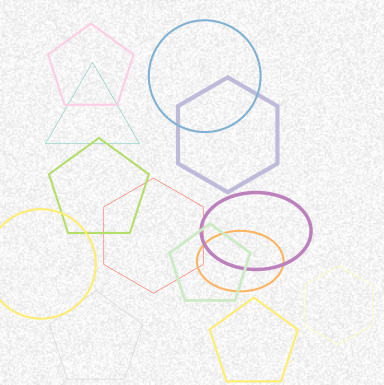[{"shape": "triangle", "thickness": 0.5, "radius": 0.71, "center": [0.24, 0.697]}, {"shape": "hexagon", "thickness": 0.5, "radius": 0.51, "center": [0.879, 0.207]}, {"shape": "hexagon", "thickness": 3, "radius": 0.75, "center": [0.591, 0.65]}, {"shape": "hexagon", "thickness": 0.5, "radius": 0.75, "center": [0.399, 0.388]}, {"shape": "circle", "thickness": 1.5, "radius": 0.73, "center": [0.532, 0.802]}, {"shape": "oval", "thickness": 1.5, "radius": 0.56, "center": [0.624, 0.322]}, {"shape": "pentagon", "thickness": 1.5, "radius": 0.68, "center": [0.257, 0.505]}, {"shape": "pentagon", "thickness": 1.5, "radius": 0.58, "center": [0.236, 0.822]}, {"shape": "pentagon", "thickness": 0.5, "radius": 0.64, "center": [0.25, 0.118]}, {"shape": "oval", "thickness": 2.5, "radius": 0.71, "center": [0.665, 0.4]}, {"shape": "pentagon", "thickness": 2, "radius": 0.55, "center": [0.545, 0.309]}, {"shape": "circle", "thickness": 1.5, "radius": 0.71, "center": [0.107, 0.315]}, {"shape": "pentagon", "thickness": 1.5, "radius": 0.6, "center": [0.659, 0.107]}]